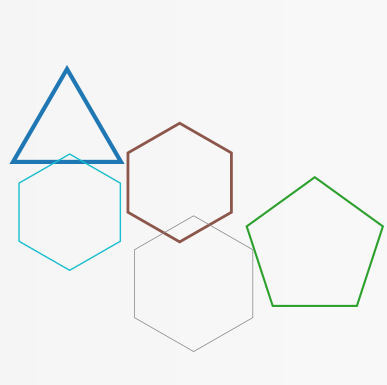[{"shape": "triangle", "thickness": 3, "radius": 0.8, "center": [0.173, 0.66]}, {"shape": "pentagon", "thickness": 1.5, "radius": 0.92, "center": [0.812, 0.355]}, {"shape": "hexagon", "thickness": 2, "radius": 0.77, "center": [0.464, 0.526]}, {"shape": "hexagon", "thickness": 0.5, "radius": 0.88, "center": [0.5, 0.263]}, {"shape": "hexagon", "thickness": 1, "radius": 0.75, "center": [0.18, 0.449]}]